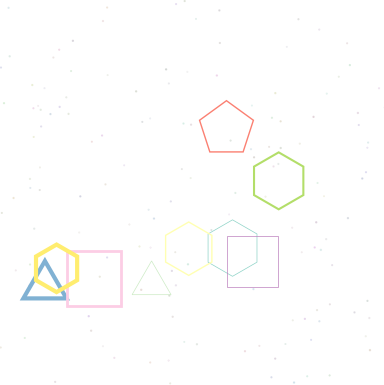[{"shape": "hexagon", "thickness": 0.5, "radius": 0.37, "center": [0.604, 0.356]}, {"shape": "hexagon", "thickness": 1, "radius": 0.35, "center": [0.49, 0.354]}, {"shape": "pentagon", "thickness": 1, "radius": 0.37, "center": [0.588, 0.665]}, {"shape": "triangle", "thickness": 3, "radius": 0.32, "center": [0.117, 0.257]}, {"shape": "hexagon", "thickness": 1.5, "radius": 0.37, "center": [0.724, 0.53]}, {"shape": "square", "thickness": 2, "radius": 0.36, "center": [0.244, 0.277]}, {"shape": "square", "thickness": 0.5, "radius": 0.33, "center": [0.656, 0.321]}, {"shape": "triangle", "thickness": 0.5, "radius": 0.29, "center": [0.394, 0.264]}, {"shape": "hexagon", "thickness": 3, "radius": 0.31, "center": [0.147, 0.303]}]